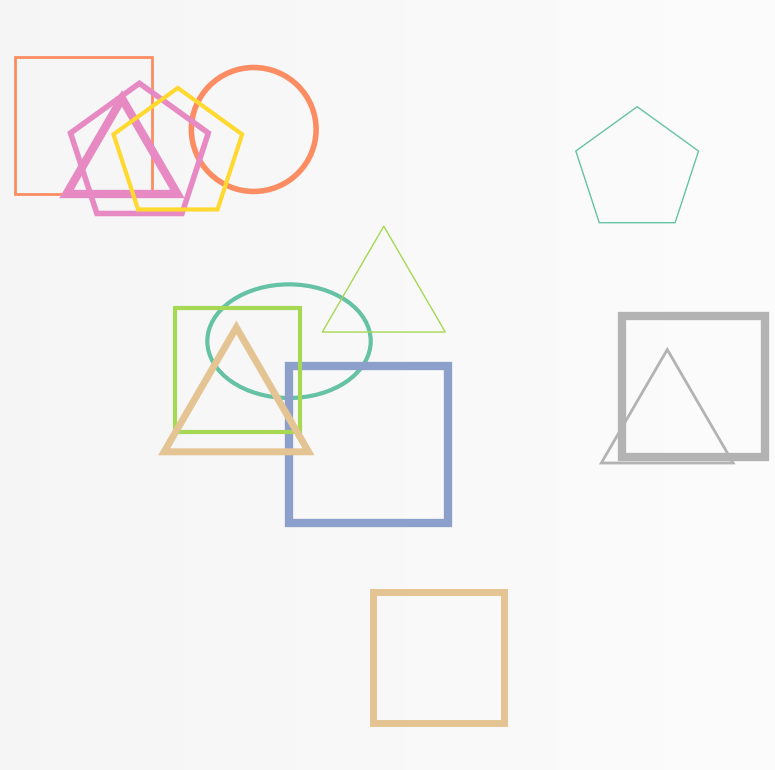[{"shape": "pentagon", "thickness": 0.5, "radius": 0.42, "center": [0.822, 0.778]}, {"shape": "oval", "thickness": 1.5, "radius": 0.53, "center": [0.373, 0.557]}, {"shape": "circle", "thickness": 2, "radius": 0.4, "center": [0.327, 0.832]}, {"shape": "square", "thickness": 1, "radius": 0.44, "center": [0.107, 0.837]}, {"shape": "square", "thickness": 3, "radius": 0.51, "center": [0.476, 0.423]}, {"shape": "triangle", "thickness": 3, "radius": 0.41, "center": [0.157, 0.789]}, {"shape": "pentagon", "thickness": 2, "radius": 0.47, "center": [0.18, 0.798]}, {"shape": "triangle", "thickness": 0.5, "radius": 0.46, "center": [0.495, 0.615]}, {"shape": "square", "thickness": 1.5, "radius": 0.4, "center": [0.307, 0.519]}, {"shape": "pentagon", "thickness": 1.5, "radius": 0.44, "center": [0.229, 0.799]}, {"shape": "square", "thickness": 2.5, "radius": 0.42, "center": [0.566, 0.146]}, {"shape": "triangle", "thickness": 2.5, "radius": 0.54, "center": [0.305, 0.467]}, {"shape": "triangle", "thickness": 1, "radius": 0.49, "center": [0.861, 0.448]}, {"shape": "square", "thickness": 3, "radius": 0.46, "center": [0.895, 0.498]}]